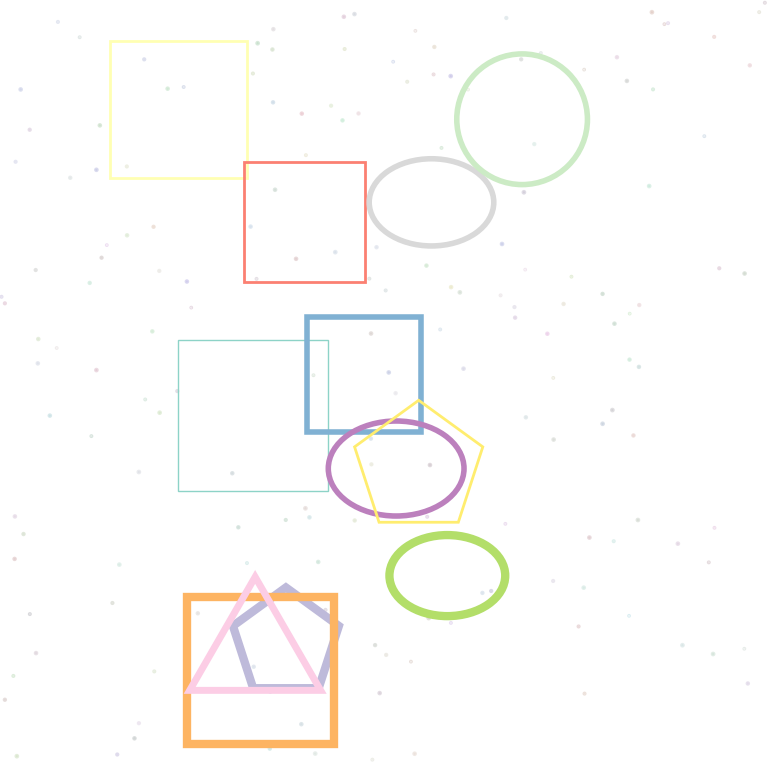[{"shape": "square", "thickness": 0.5, "radius": 0.49, "center": [0.328, 0.46]}, {"shape": "square", "thickness": 1, "radius": 0.45, "center": [0.232, 0.857]}, {"shape": "pentagon", "thickness": 3, "radius": 0.36, "center": [0.371, 0.165]}, {"shape": "square", "thickness": 1, "radius": 0.39, "center": [0.395, 0.711]}, {"shape": "square", "thickness": 2, "radius": 0.37, "center": [0.473, 0.513]}, {"shape": "square", "thickness": 3, "radius": 0.48, "center": [0.338, 0.129]}, {"shape": "oval", "thickness": 3, "radius": 0.38, "center": [0.581, 0.252]}, {"shape": "triangle", "thickness": 2.5, "radius": 0.49, "center": [0.331, 0.153]}, {"shape": "oval", "thickness": 2, "radius": 0.4, "center": [0.56, 0.737]}, {"shape": "oval", "thickness": 2, "radius": 0.44, "center": [0.514, 0.392]}, {"shape": "circle", "thickness": 2, "radius": 0.42, "center": [0.678, 0.845]}, {"shape": "pentagon", "thickness": 1, "radius": 0.44, "center": [0.544, 0.393]}]